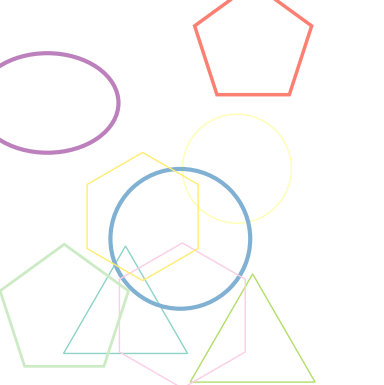[{"shape": "triangle", "thickness": 1, "radius": 0.93, "center": [0.326, 0.175]}, {"shape": "circle", "thickness": 1, "radius": 0.71, "center": [0.616, 0.562]}, {"shape": "pentagon", "thickness": 2.5, "radius": 0.8, "center": [0.658, 0.883]}, {"shape": "circle", "thickness": 3, "radius": 0.91, "center": [0.468, 0.38]}, {"shape": "triangle", "thickness": 1, "radius": 0.94, "center": [0.656, 0.101]}, {"shape": "hexagon", "thickness": 1, "radius": 0.94, "center": [0.474, 0.18]}, {"shape": "oval", "thickness": 3, "radius": 0.92, "center": [0.123, 0.733]}, {"shape": "pentagon", "thickness": 2, "radius": 0.88, "center": [0.167, 0.19]}, {"shape": "hexagon", "thickness": 1, "radius": 0.83, "center": [0.37, 0.438]}]